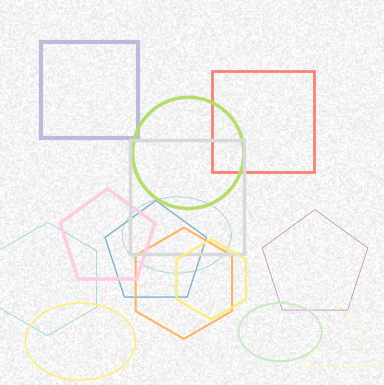[{"shape": "oval", "thickness": 0.5, "radius": 0.71, "center": [0.459, 0.39]}, {"shape": "hexagon", "thickness": 0.5, "radius": 0.74, "center": [0.124, 0.275]}, {"shape": "triangle", "thickness": 0.5, "radius": 0.57, "center": [0.889, 0.104]}, {"shape": "square", "thickness": 3, "radius": 0.63, "center": [0.232, 0.766]}, {"shape": "square", "thickness": 2, "radius": 0.66, "center": [0.683, 0.684]}, {"shape": "pentagon", "thickness": 1, "radius": 0.69, "center": [0.405, 0.34]}, {"shape": "hexagon", "thickness": 1.5, "radius": 0.72, "center": [0.478, 0.264]}, {"shape": "circle", "thickness": 2.5, "radius": 0.72, "center": [0.489, 0.603]}, {"shape": "pentagon", "thickness": 2.5, "radius": 0.65, "center": [0.279, 0.38]}, {"shape": "square", "thickness": 2.5, "radius": 0.74, "center": [0.485, 0.488]}, {"shape": "pentagon", "thickness": 0.5, "radius": 0.72, "center": [0.818, 0.311]}, {"shape": "oval", "thickness": 1.5, "radius": 0.54, "center": [0.728, 0.137]}, {"shape": "oval", "thickness": 1, "radius": 0.72, "center": [0.209, 0.113]}, {"shape": "hexagon", "thickness": 1.5, "radius": 0.52, "center": [0.548, 0.274]}]